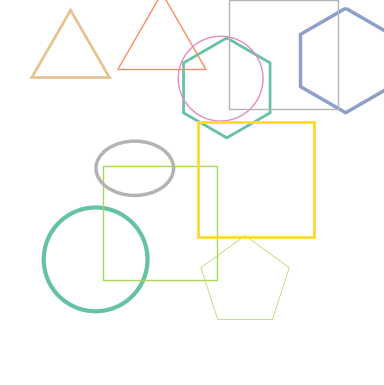[{"shape": "circle", "thickness": 3, "radius": 0.67, "center": [0.248, 0.326]}, {"shape": "hexagon", "thickness": 2, "radius": 0.65, "center": [0.589, 0.772]}, {"shape": "triangle", "thickness": 1, "radius": 0.66, "center": [0.421, 0.886]}, {"shape": "hexagon", "thickness": 2.5, "radius": 0.68, "center": [0.898, 0.843]}, {"shape": "circle", "thickness": 1, "radius": 0.55, "center": [0.573, 0.796]}, {"shape": "square", "thickness": 1, "radius": 0.74, "center": [0.417, 0.421]}, {"shape": "pentagon", "thickness": 0.5, "radius": 0.6, "center": [0.637, 0.267]}, {"shape": "square", "thickness": 2, "radius": 0.75, "center": [0.665, 0.534]}, {"shape": "triangle", "thickness": 2, "radius": 0.58, "center": [0.183, 0.857]}, {"shape": "oval", "thickness": 2.5, "radius": 0.5, "center": [0.35, 0.563]}, {"shape": "square", "thickness": 1, "radius": 0.7, "center": [0.737, 0.858]}]